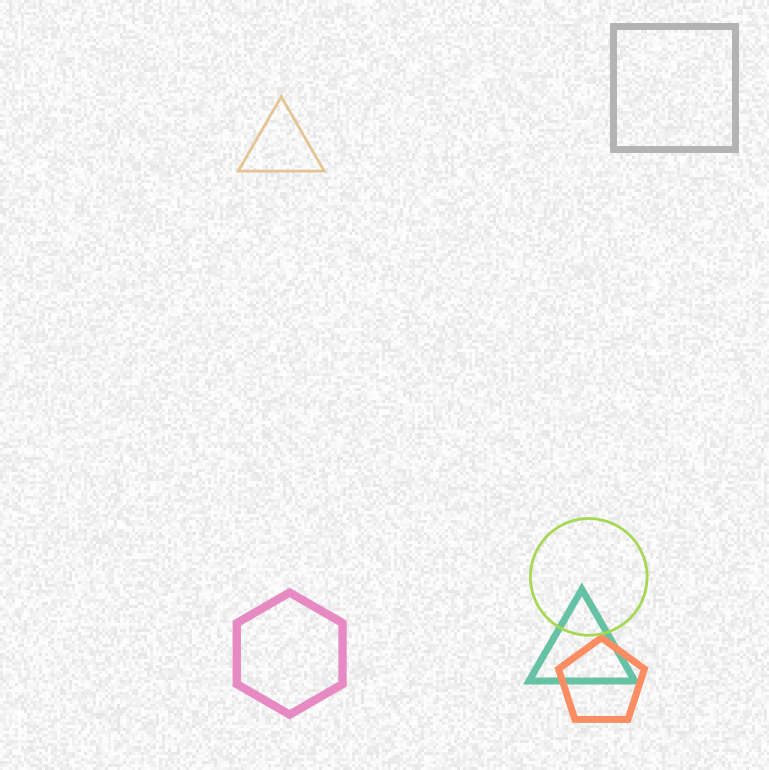[{"shape": "triangle", "thickness": 2.5, "radius": 0.4, "center": [0.756, 0.155]}, {"shape": "pentagon", "thickness": 2.5, "radius": 0.29, "center": [0.781, 0.113]}, {"shape": "hexagon", "thickness": 3, "radius": 0.4, "center": [0.376, 0.151]}, {"shape": "circle", "thickness": 1, "radius": 0.38, "center": [0.765, 0.251]}, {"shape": "triangle", "thickness": 1, "radius": 0.32, "center": [0.365, 0.81]}, {"shape": "square", "thickness": 2.5, "radius": 0.4, "center": [0.875, 0.887]}]